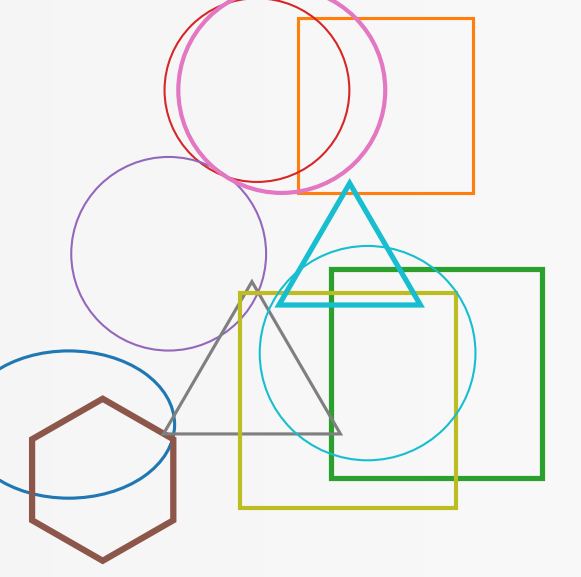[{"shape": "oval", "thickness": 1.5, "radius": 0.91, "center": [0.118, 0.264]}, {"shape": "square", "thickness": 1.5, "radius": 0.75, "center": [0.664, 0.817]}, {"shape": "square", "thickness": 2.5, "radius": 0.9, "center": [0.751, 0.352]}, {"shape": "circle", "thickness": 1, "radius": 0.79, "center": [0.442, 0.843]}, {"shape": "circle", "thickness": 1, "radius": 0.84, "center": [0.29, 0.56]}, {"shape": "hexagon", "thickness": 3, "radius": 0.7, "center": [0.177, 0.168]}, {"shape": "circle", "thickness": 2, "radius": 0.89, "center": [0.485, 0.843]}, {"shape": "triangle", "thickness": 1.5, "radius": 0.88, "center": [0.433, 0.336]}, {"shape": "square", "thickness": 2, "radius": 0.93, "center": [0.599, 0.305]}, {"shape": "circle", "thickness": 1, "radius": 0.93, "center": [0.632, 0.388]}, {"shape": "triangle", "thickness": 2.5, "radius": 0.7, "center": [0.602, 0.541]}]